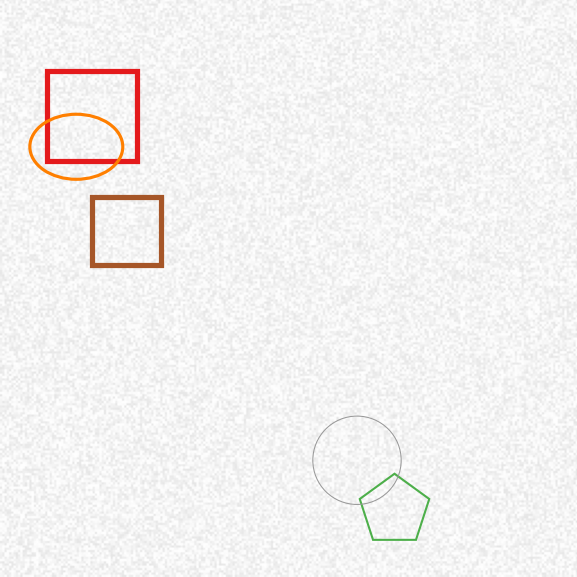[{"shape": "square", "thickness": 2.5, "radius": 0.39, "center": [0.159, 0.799]}, {"shape": "pentagon", "thickness": 1, "radius": 0.32, "center": [0.683, 0.116]}, {"shape": "oval", "thickness": 1.5, "radius": 0.4, "center": [0.132, 0.745]}, {"shape": "square", "thickness": 2.5, "radius": 0.3, "center": [0.219, 0.6]}, {"shape": "circle", "thickness": 0.5, "radius": 0.38, "center": [0.618, 0.202]}]